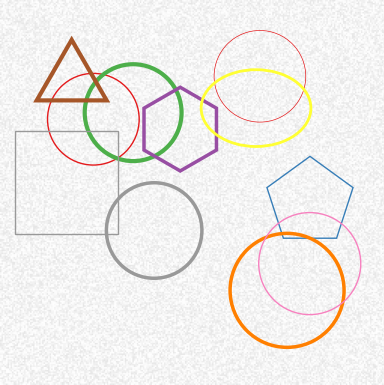[{"shape": "circle", "thickness": 0.5, "radius": 0.6, "center": [0.675, 0.802]}, {"shape": "circle", "thickness": 1, "radius": 0.6, "center": [0.242, 0.69]}, {"shape": "pentagon", "thickness": 1, "radius": 0.59, "center": [0.805, 0.476]}, {"shape": "circle", "thickness": 3, "radius": 0.63, "center": [0.346, 0.707]}, {"shape": "hexagon", "thickness": 2.5, "radius": 0.54, "center": [0.468, 0.665]}, {"shape": "circle", "thickness": 2.5, "radius": 0.74, "center": [0.746, 0.246]}, {"shape": "oval", "thickness": 2, "radius": 0.71, "center": [0.665, 0.719]}, {"shape": "triangle", "thickness": 3, "radius": 0.52, "center": [0.186, 0.792]}, {"shape": "circle", "thickness": 1, "radius": 0.66, "center": [0.805, 0.315]}, {"shape": "circle", "thickness": 2.5, "radius": 0.62, "center": [0.4, 0.401]}, {"shape": "square", "thickness": 1, "radius": 0.67, "center": [0.172, 0.526]}]